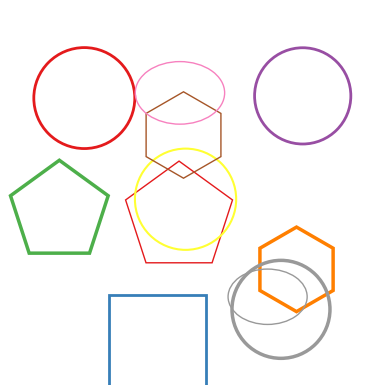[{"shape": "pentagon", "thickness": 1, "radius": 0.73, "center": [0.465, 0.436]}, {"shape": "circle", "thickness": 2, "radius": 0.66, "center": [0.219, 0.745]}, {"shape": "square", "thickness": 2, "radius": 0.63, "center": [0.41, 0.108]}, {"shape": "pentagon", "thickness": 2.5, "radius": 0.67, "center": [0.154, 0.45]}, {"shape": "circle", "thickness": 2, "radius": 0.62, "center": [0.786, 0.751]}, {"shape": "hexagon", "thickness": 2.5, "radius": 0.55, "center": [0.77, 0.3]}, {"shape": "circle", "thickness": 1.5, "radius": 0.66, "center": [0.482, 0.482]}, {"shape": "hexagon", "thickness": 1, "radius": 0.56, "center": [0.477, 0.649]}, {"shape": "oval", "thickness": 1, "radius": 0.58, "center": [0.467, 0.759]}, {"shape": "oval", "thickness": 1, "radius": 0.51, "center": [0.695, 0.229]}, {"shape": "circle", "thickness": 2.5, "radius": 0.64, "center": [0.73, 0.196]}]